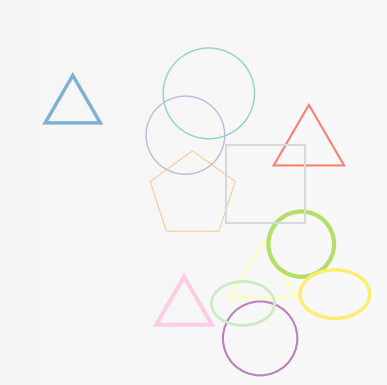[{"shape": "circle", "thickness": 1, "radius": 0.59, "center": [0.539, 0.757]}, {"shape": "triangle", "thickness": 1.5, "radius": 0.49, "center": [0.68, 0.276]}, {"shape": "circle", "thickness": 1, "radius": 0.51, "center": [0.478, 0.649]}, {"shape": "triangle", "thickness": 1.5, "radius": 0.52, "center": [0.797, 0.623]}, {"shape": "triangle", "thickness": 2.5, "radius": 0.41, "center": [0.188, 0.722]}, {"shape": "pentagon", "thickness": 0.5, "radius": 0.58, "center": [0.497, 0.493]}, {"shape": "circle", "thickness": 3, "radius": 0.42, "center": [0.777, 0.366]}, {"shape": "triangle", "thickness": 3, "radius": 0.41, "center": [0.475, 0.198]}, {"shape": "square", "thickness": 1.5, "radius": 0.51, "center": [0.685, 0.522]}, {"shape": "circle", "thickness": 1.5, "radius": 0.48, "center": [0.671, 0.121]}, {"shape": "oval", "thickness": 2, "radius": 0.41, "center": [0.627, 0.212]}, {"shape": "oval", "thickness": 2.5, "radius": 0.45, "center": [0.864, 0.236]}]